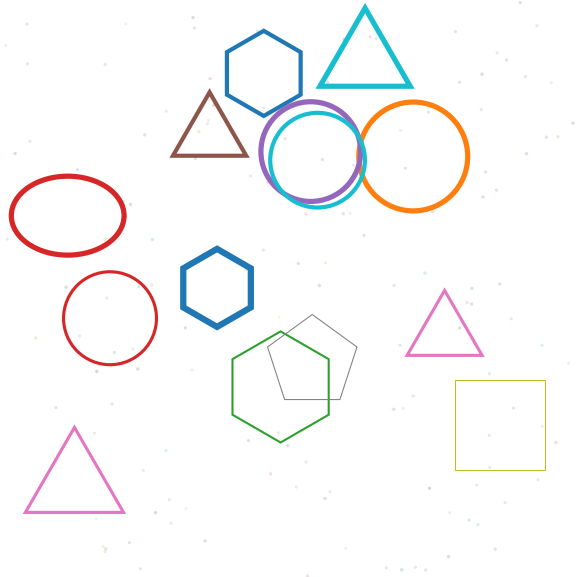[{"shape": "hexagon", "thickness": 3, "radius": 0.34, "center": [0.376, 0.501]}, {"shape": "hexagon", "thickness": 2, "radius": 0.37, "center": [0.457, 0.872]}, {"shape": "circle", "thickness": 2.5, "radius": 0.47, "center": [0.716, 0.728]}, {"shape": "hexagon", "thickness": 1, "radius": 0.48, "center": [0.486, 0.329]}, {"shape": "oval", "thickness": 2.5, "radius": 0.49, "center": [0.117, 0.626]}, {"shape": "circle", "thickness": 1.5, "radius": 0.4, "center": [0.191, 0.448]}, {"shape": "circle", "thickness": 2.5, "radius": 0.43, "center": [0.538, 0.737]}, {"shape": "triangle", "thickness": 2, "radius": 0.37, "center": [0.363, 0.766]}, {"shape": "triangle", "thickness": 1.5, "radius": 0.37, "center": [0.77, 0.421]}, {"shape": "triangle", "thickness": 1.5, "radius": 0.49, "center": [0.129, 0.161]}, {"shape": "pentagon", "thickness": 0.5, "radius": 0.41, "center": [0.541, 0.373]}, {"shape": "square", "thickness": 0.5, "radius": 0.39, "center": [0.865, 0.264]}, {"shape": "circle", "thickness": 2, "radius": 0.41, "center": [0.55, 0.722]}, {"shape": "triangle", "thickness": 2.5, "radius": 0.45, "center": [0.632, 0.895]}]